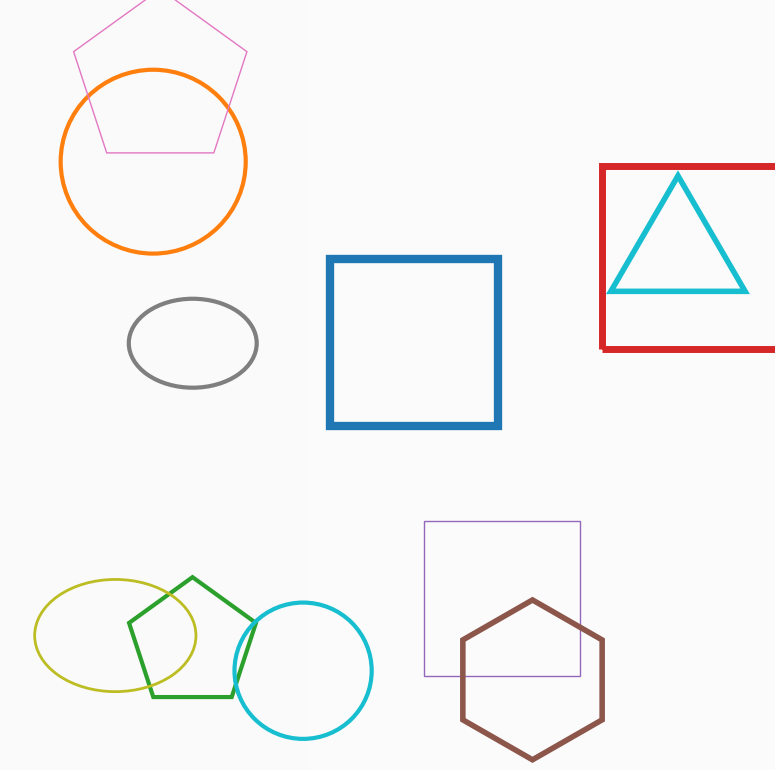[{"shape": "square", "thickness": 3, "radius": 0.54, "center": [0.534, 0.555]}, {"shape": "circle", "thickness": 1.5, "radius": 0.6, "center": [0.198, 0.79]}, {"shape": "pentagon", "thickness": 1.5, "radius": 0.43, "center": [0.248, 0.164]}, {"shape": "square", "thickness": 2.5, "radius": 0.6, "center": [0.896, 0.665]}, {"shape": "square", "thickness": 0.5, "radius": 0.5, "center": [0.648, 0.222]}, {"shape": "hexagon", "thickness": 2, "radius": 0.52, "center": [0.687, 0.117]}, {"shape": "pentagon", "thickness": 0.5, "radius": 0.59, "center": [0.207, 0.897]}, {"shape": "oval", "thickness": 1.5, "radius": 0.41, "center": [0.249, 0.554]}, {"shape": "oval", "thickness": 1, "radius": 0.52, "center": [0.149, 0.175]}, {"shape": "triangle", "thickness": 2, "radius": 0.5, "center": [0.875, 0.672]}, {"shape": "circle", "thickness": 1.5, "radius": 0.44, "center": [0.391, 0.129]}]